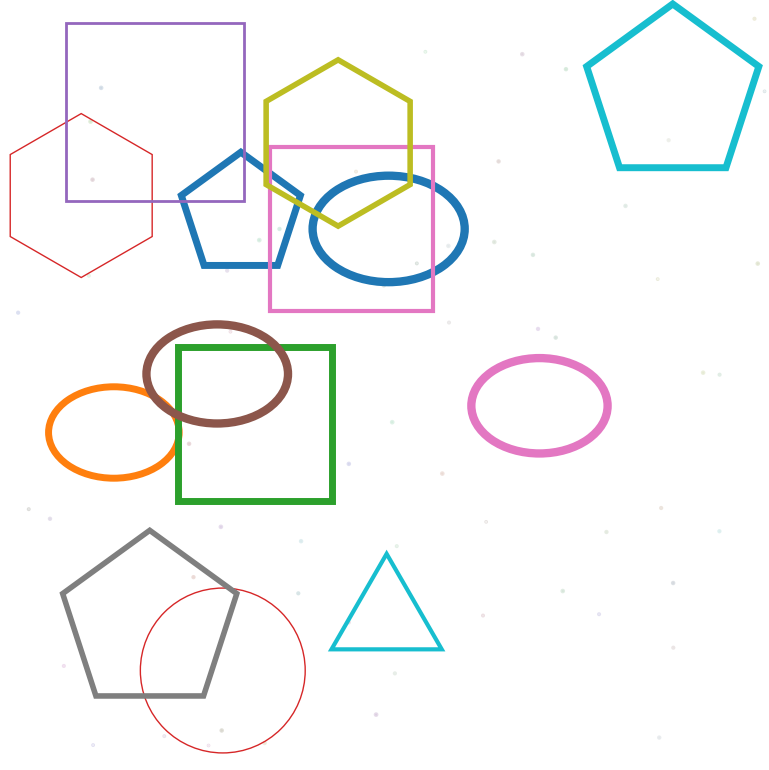[{"shape": "oval", "thickness": 3, "radius": 0.49, "center": [0.505, 0.703]}, {"shape": "pentagon", "thickness": 2.5, "radius": 0.41, "center": [0.313, 0.721]}, {"shape": "oval", "thickness": 2.5, "radius": 0.42, "center": [0.148, 0.438]}, {"shape": "square", "thickness": 2.5, "radius": 0.5, "center": [0.331, 0.449]}, {"shape": "circle", "thickness": 0.5, "radius": 0.54, "center": [0.289, 0.129]}, {"shape": "hexagon", "thickness": 0.5, "radius": 0.53, "center": [0.105, 0.746]}, {"shape": "square", "thickness": 1, "radius": 0.58, "center": [0.201, 0.855]}, {"shape": "oval", "thickness": 3, "radius": 0.46, "center": [0.282, 0.514]}, {"shape": "oval", "thickness": 3, "radius": 0.44, "center": [0.701, 0.473]}, {"shape": "square", "thickness": 1.5, "radius": 0.53, "center": [0.456, 0.702]}, {"shape": "pentagon", "thickness": 2, "radius": 0.59, "center": [0.194, 0.192]}, {"shape": "hexagon", "thickness": 2, "radius": 0.54, "center": [0.439, 0.814]}, {"shape": "pentagon", "thickness": 2.5, "radius": 0.59, "center": [0.874, 0.877]}, {"shape": "triangle", "thickness": 1.5, "radius": 0.41, "center": [0.502, 0.198]}]